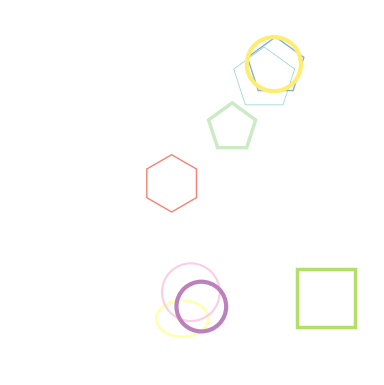[{"shape": "pentagon", "thickness": 0.5, "radius": 0.42, "center": [0.686, 0.795]}, {"shape": "oval", "thickness": 2, "radius": 0.34, "center": [0.473, 0.172]}, {"shape": "hexagon", "thickness": 1, "radius": 0.37, "center": [0.446, 0.524]}, {"shape": "pentagon", "thickness": 1, "radius": 0.39, "center": [0.716, 0.827]}, {"shape": "square", "thickness": 2.5, "radius": 0.38, "center": [0.848, 0.227]}, {"shape": "circle", "thickness": 1.5, "radius": 0.37, "center": [0.496, 0.241]}, {"shape": "circle", "thickness": 3, "radius": 0.32, "center": [0.523, 0.204]}, {"shape": "pentagon", "thickness": 2.5, "radius": 0.32, "center": [0.603, 0.669]}, {"shape": "circle", "thickness": 3, "radius": 0.35, "center": [0.711, 0.833]}]